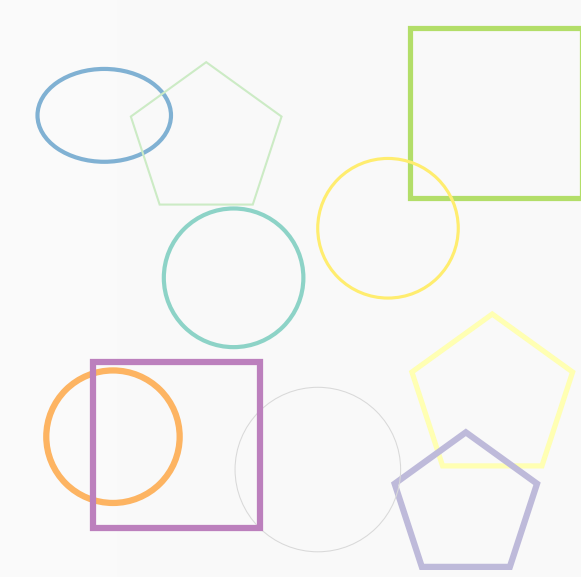[{"shape": "circle", "thickness": 2, "radius": 0.6, "center": [0.402, 0.518]}, {"shape": "pentagon", "thickness": 2.5, "radius": 0.73, "center": [0.847, 0.31]}, {"shape": "pentagon", "thickness": 3, "radius": 0.64, "center": [0.801, 0.122]}, {"shape": "oval", "thickness": 2, "radius": 0.57, "center": [0.179, 0.799]}, {"shape": "circle", "thickness": 3, "radius": 0.57, "center": [0.194, 0.243]}, {"shape": "square", "thickness": 2.5, "radius": 0.74, "center": [0.853, 0.804]}, {"shape": "circle", "thickness": 0.5, "radius": 0.71, "center": [0.547, 0.186]}, {"shape": "square", "thickness": 3, "radius": 0.72, "center": [0.303, 0.228]}, {"shape": "pentagon", "thickness": 1, "radius": 0.68, "center": [0.355, 0.755]}, {"shape": "circle", "thickness": 1.5, "radius": 0.6, "center": [0.668, 0.604]}]